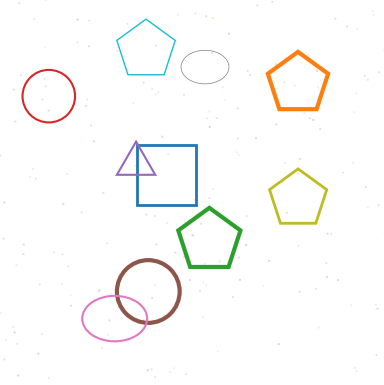[{"shape": "square", "thickness": 2, "radius": 0.39, "center": [0.432, 0.545]}, {"shape": "pentagon", "thickness": 3, "radius": 0.41, "center": [0.774, 0.783]}, {"shape": "pentagon", "thickness": 3, "radius": 0.42, "center": [0.544, 0.375]}, {"shape": "circle", "thickness": 1.5, "radius": 0.34, "center": [0.127, 0.75]}, {"shape": "triangle", "thickness": 1.5, "radius": 0.29, "center": [0.353, 0.575]}, {"shape": "circle", "thickness": 3, "radius": 0.41, "center": [0.385, 0.243]}, {"shape": "oval", "thickness": 1.5, "radius": 0.42, "center": [0.298, 0.172]}, {"shape": "oval", "thickness": 0.5, "radius": 0.31, "center": [0.532, 0.826]}, {"shape": "pentagon", "thickness": 2, "radius": 0.39, "center": [0.774, 0.483]}, {"shape": "pentagon", "thickness": 1, "radius": 0.4, "center": [0.379, 0.87]}]